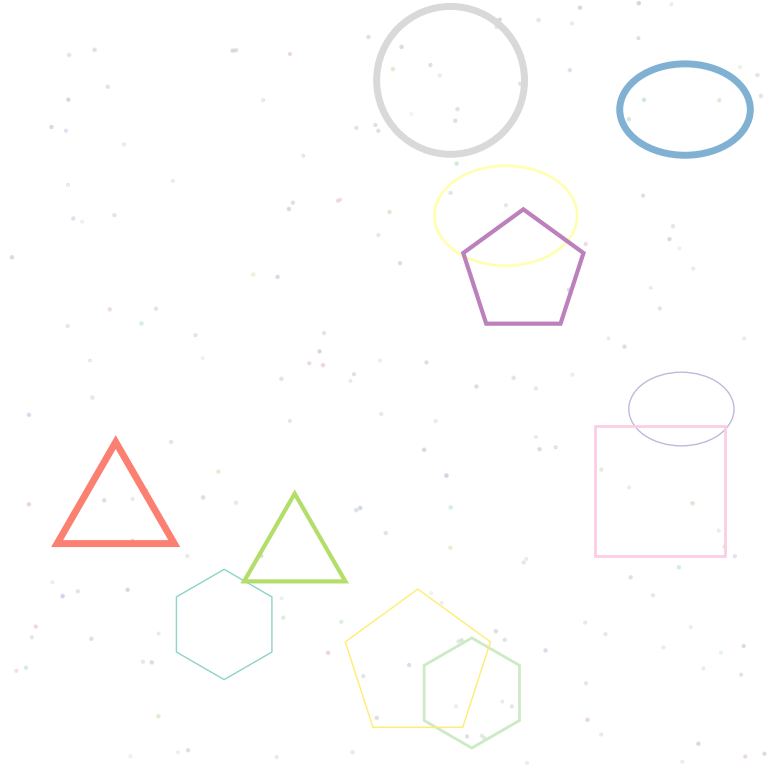[{"shape": "hexagon", "thickness": 0.5, "radius": 0.36, "center": [0.291, 0.189]}, {"shape": "oval", "thickness": 1, "radius": 0.46, "center": [0.657, 0.72]}, {"shape": "oval", "thickness": 0.5, "radius": 0.34, "center": [0.885, 0.469]}, {"shape": "triangle", "thickness": 2.5, "radius": 0.44, "center": [0.15, 0.338]}, {"shape": "oval", "thickness": 2.5, "radius": 0.42, "center": [0.89, 0.858]}, {"shape": "triangle", "thickness": 1.5, "radius": 0.38, "center": [0.383, 0.283]}, {"shape": "square", "thickness": 1, "radius": 0.42, "center": [0.857, 0.362]}, {"shape": "circle", "thickness": 2.5, "radius": 0.48, "center": [0.585, 0.896]}, {"shape": "pentagon", "thickness": 1.5, "radius": 0.41, "center": [0.68, 0.646]}, {"shape": "hexagon", "thickness": 1, "radius": 0.36, "center": [0.613, 0.1]}, {"shape": "pentagon", "thickness": 0.5, "radius": 0.5, "center": [0.543, 0.136]}]